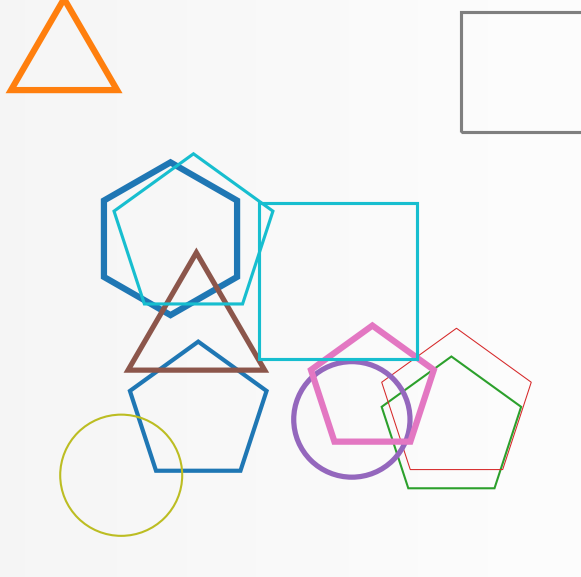[{"shape": "pentagon", "thickness": 2, "radius": 0.62, "center": [0.341, 0.284]}, {"shape": "hexagon", "thickness": 3, "radius": 0.66, "center": [0.293, 0.586]}, {"shape": "triangle", "thickness": 3, "radius": 0.53, "center": [0.11, 0.896]}, {"shape": "pentagon", "thickness": 1, "radius": 0.63, "center": [0.777, 0.256]}, {"shape": "pentagon", "thickness": 0.5, "radius": 0.68, "center": [0.785, 0.295]}, {"shape": "circle", "thickness": 2.5, "radius": 0.5, "center": [0.605, 0.273]}, {"shape": "triangle", "thickness": 2.5, "radius": 0.68, "center": [0.338, 0.426]}, {"shape": "pentagon", "thickness": 3, "radius": 0.56, "center": [0.641, 0.324]}, {"shape": "square", "thickness": 1.5, "radius": 0.52, "center": [0.898, 0.874]}, {"shape": "circle", "thickness": 1, "radius": 0.52, "center": [0.209, 0.176]}, {"shape": "pentagon", "thickness": 1.5, "radius": 0.72, "center": [0.333, 0.589]}, {"shape": "square", "thickness": 1.5, "radius": 0.68, "center": [0.582, 0.512]}]